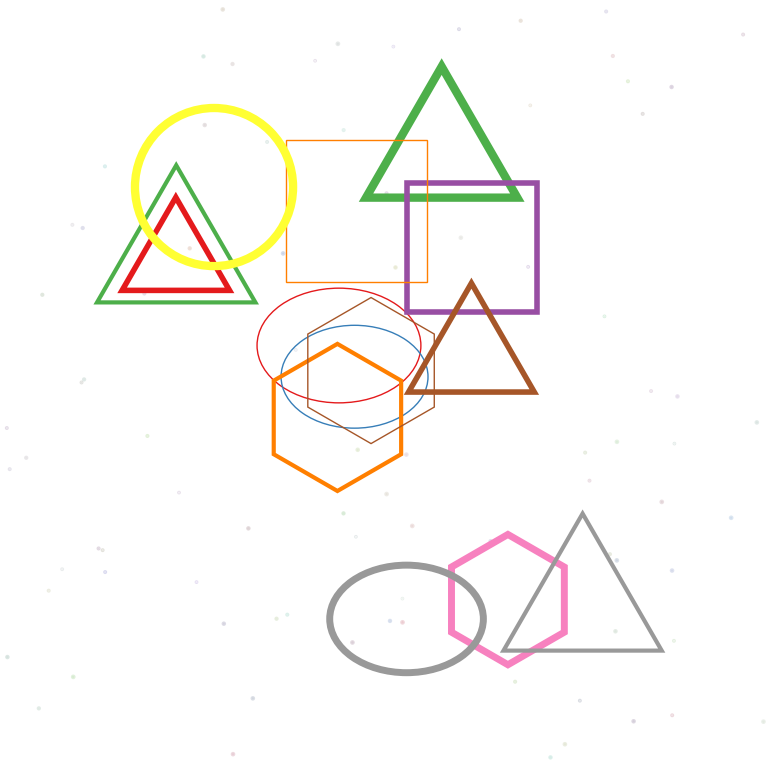[{"shape": "triangle", "thickness": 2, "radius": 0.4, "center": [0.228, 0.663]}, {"shape": "oval", "thickness": 0.5, "radius": 0.53, "center": [0.44, 0.551]}, {"shape": "oval", "thickness": 0.5, "radius": 0.48, "center": [0.46, 0.511]}, {"shape": "triangle", "thickness": 1.5, "radius": 0.59, "center": [0.229, 0.667]}, {"shape": "triangle", "thickness": 3, "radius": 0.57, "center": [0.574, 0.8]}, {"shape": "square", "thickness": 2, "radius": 0.42, "center": [0.613, 0.679]}, {"shape": "hexagon", "thickness": 1.5, "radius": 0.48, "center": [0.438, 0.458]}, {"shape": "square", "thickness": 0.5, "radius": 0.46, "center": [0.463, 0.726]}, {"shape": "circle", "thickness": 3, "radius": 0.51, "center": [0.278, 0.757]}, {"shape": "hexagon", "thickness": 0.5, "radius": 0.47, "center": [0.482, 0.519]}, {"shape": "triangle", "thickness": 2, "radius": 0.47, "center": [0.612, 0.538]}, {"shape": "hexagon", "thickness": 2.5, "radius": 0.42, "center": [0.66, 0.221]}, {"shape": "triangle", "thickness": 1.5, "radius": 0.59, "center": [0.757, 0.214]}, {"shape": "oval", "thickness": 2.5, "radius": 0.5, "center": [0.528, 0.196]}]